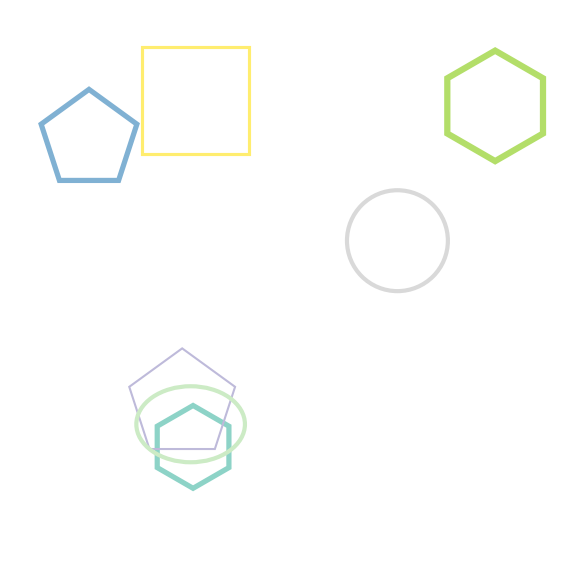[{"shape": "hexagon", "thickness": 2.5, "radius": 0.36, "center": [0.334, 0.225]}, {"shape": "pentagon", "thickness": 1, "radius": 0.48, "center": [0.315, 0.3]}, {"shape": "pentagon", "thickness": 2.5, "radius": 0.44, "center": [0.154, 0.757]}, {"shape": "hexagon", "thickness": 3, "radius": 0.48, "center": [0.857, 0.816]}, {"shape": "circle", "thickness": 2, "radius": 0.44, "center": [0.688, 0.582]}, {"shape": "oval", "thickness": 2, "radius": 0.47, "center": [0.33, 0.264]}, {"shape": "square", "thickness": 1.5, "radius": 0.46, "center": [0.338, 0.826]}]